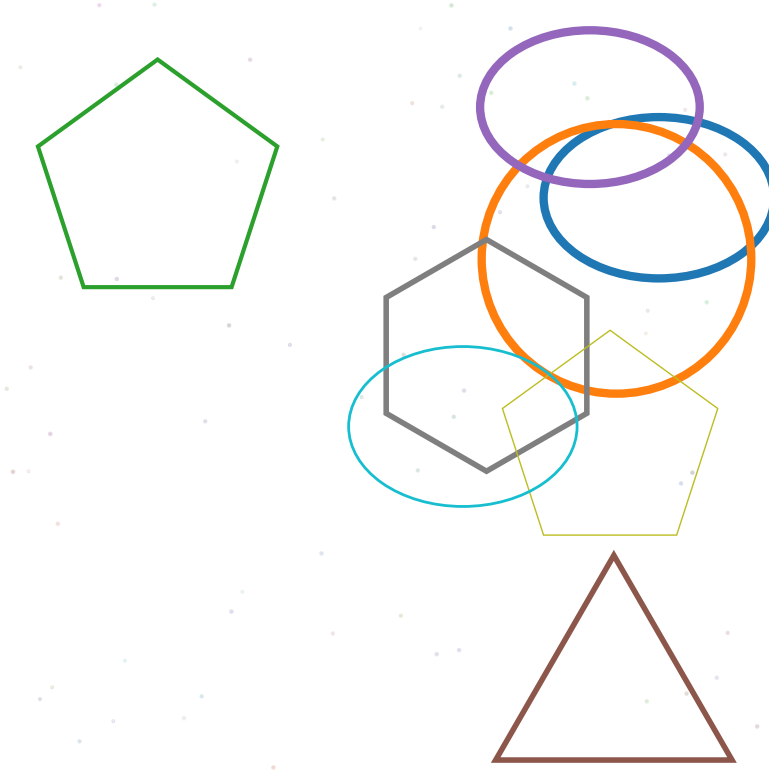[{"shape": "oval", "thickness": 3, "radius": 0.75, "center": [0.856, 0.743]}, {"shape": "circle", "thickness": 3, "radius": 0.88, "center": [0.801, 0.664]}, {"shape": "pentagon", "thickness": 1.5, "radius": 0.82, "center": [0.205, 0.759]}, {"shape": "oval", "thickness": 3, "radius": 0.71, "center": [0.766, 0.861]}, {"shape": "triangle", "thickness": 2, "radius": 0.89, "center": [0.797, 0.102]}, {"shape": "hexagon", "thickness": 2, "radius": 0.75, "center": [0.632, 0.538]}, {"shape": "pentagon", "thickness": 0.5, "radius": 0.74, "center": [0.792, 0.424]}, {"shape": "oval", "thickness": 1, "radius": 0.74, "center": [0.601, 0.446]}]